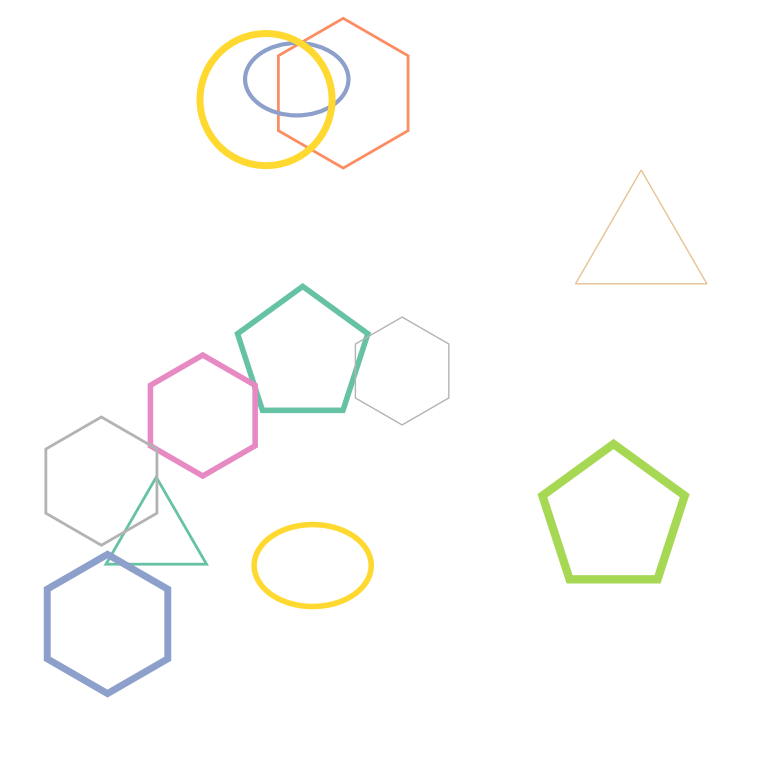[{"shape": "triangle", "thickness": 1, "radius": 0.38, "center": [0.203, 0.305]}, {"shape": "pentagon", "thickness": 2, "radius": 0.44, "center": [0.393, 0.539]}, {"shape": "hexagon", "thickness": 1, "radius": 0.49, "center": [0.446, 0.879]}, {"shape": "oval", "thickness": 1.5, "radius": 0.34, "center": [0.385, 0.897]}, {"shape": "hexagon", "thickness": 2.5, "radius": 0.45, "center": [0.14, 0.19]}, {"shape": "hexagon", "thickness": 2, "radius": 0.39, "center": [0.263, 0.46]}, {"shape": "pentagon", "thickness": 3, "radius": 0.49, "center": [0.797, 0.326]}, {"shape": "oval", "thickness": 2, "radius": 0.38, "center": [0.406, 0.266]}, {"shape": "circle", "thickness": 2.5, "radius": 0.43, "center": [0.346, 0.871]}, {"shape": "triangle", "thickness": 0.5, "radius": 0.49, "center": [0.833, 0.681]}, {"shape": "hexagon", "thickness": 0.5, "radius": 0.35, "center": [0.522, 0.518]}, {"shape": "hexagon", "thickness": 1, "radius": 0.42, "center": [0.132, 0.375]}]